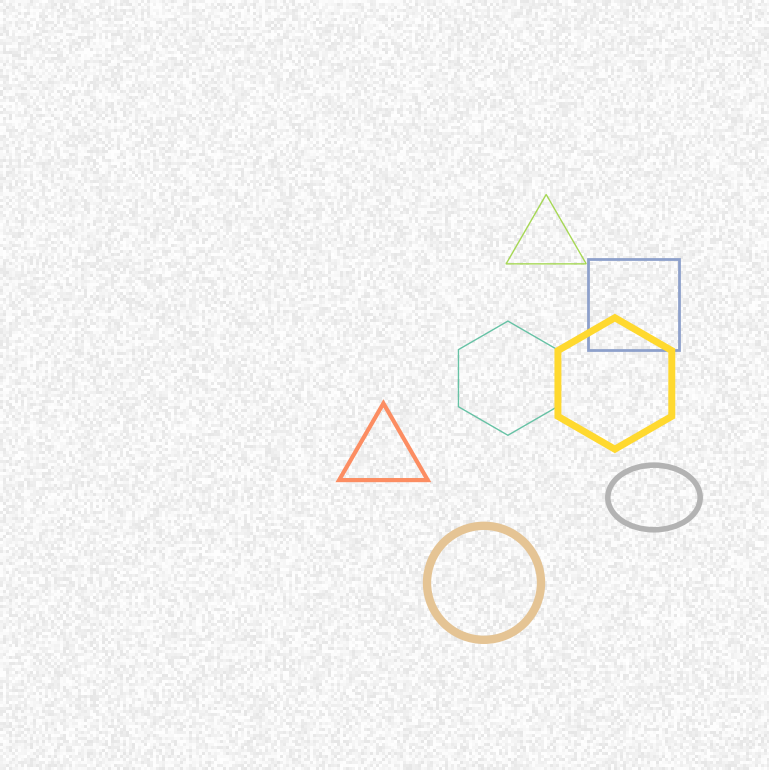[{"shape": "hexagon", "thickness": 0.5, "radius": 0.37, "center": [0.66, 0.509]}, {"shape": "triangle", "thickness": 1.5, "radius": 0.33, "center": [0.498, 0.41]}, {"shape": "square", "thickness": 1, "radius": 0.3, "center": [0.823, 0.605]}, {"shape": "triangle", "thickness": 0.5, "radius": 0.3, "center": [0.709, 0.687]}, {"shape": "hexagon", "thickness": 2.5, "radius": 0.43, "center": [0.799, 0.502]}, {"shape": "circle", "thickness": 3, "radius": 0.37, "center": [0.629, 0.243]}, {"shape": "oval", "thickness": 2, "radius": 0.3, "center": [0.849, 0.354]}]